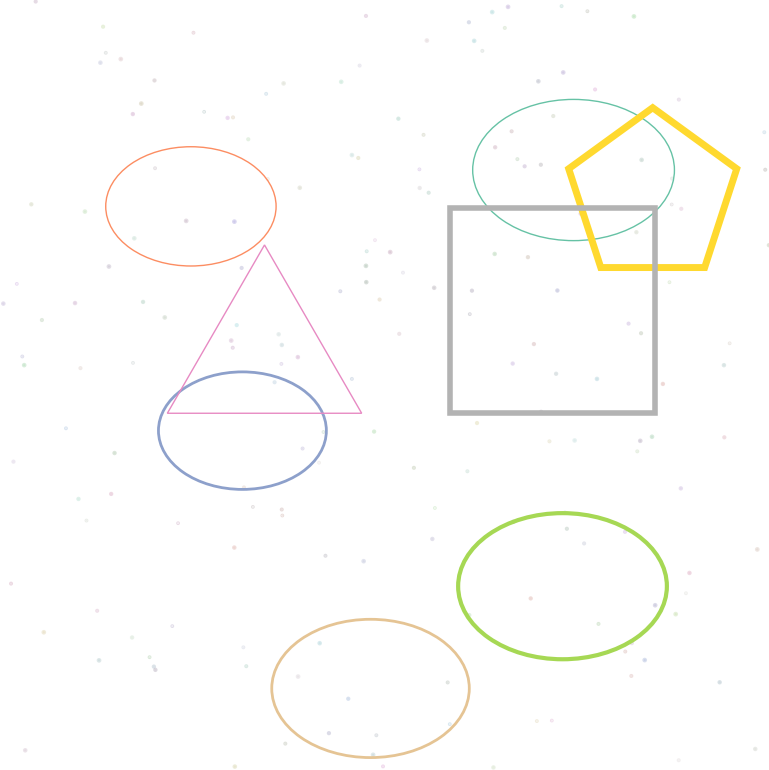[{"shape": "oval", "thickness": 0.5, "radius": 0.66, "center": [0.745, 0.779]}, {"shape": "oval", "thickness": 0.5, "radius": 0.55, "center": [0.248, 0.732]}, {"shape": "oval", "thickness": 1, "radius": 0.55, "center": [0.315, 0.441]}, {"shape": "triangle", "thickness": 0.5, "radius": 0.73, "center": [0.344, 0.536]}, {"shape": "oval", "thickness": 1.5, "radius": 0.68, "center": [0.731, 0.239]}, {"shape": "pentagon", "thickness": 2.5, "radius": 0.57, "center": [0.848, 0.745]}, {"shape": "oval", "thickness": 1, "radius": 0.64, "center": [0.481, 0.106]}, {"shape": "square", "thickness": 2, "radius": 0.66, "center": [0.718, 0.597]}]